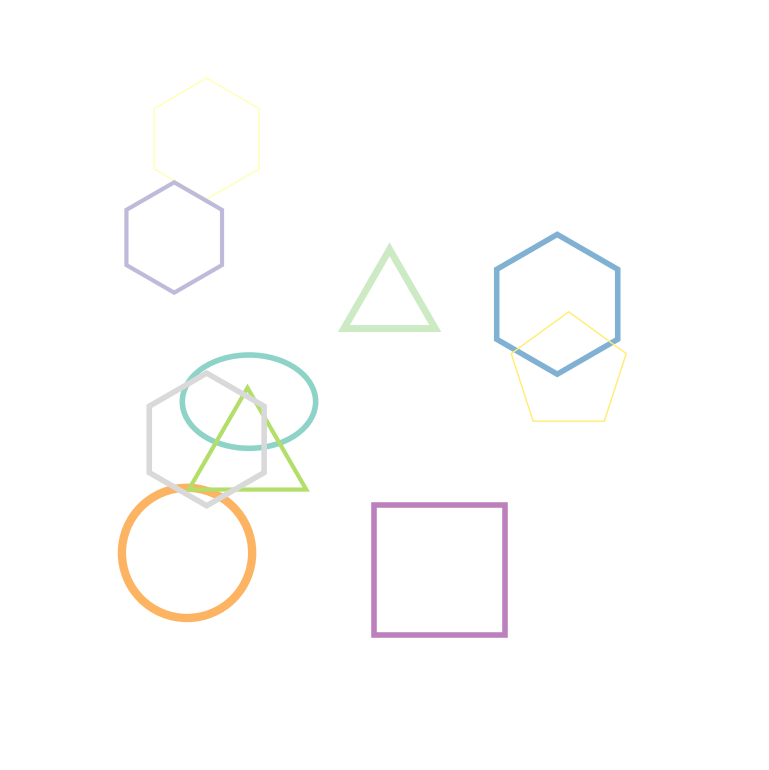[{"shape": "oval", "thickness": 2, "radius": 0.43, "center": [0.323, 0.478]}, {"shape": "hexagon", "thickness": 0.5, "radius": 0.39, "center": [0.268, 0.82]}, {"shape": "hexagon", "thickness": 1.5, "radius": 0.36, "center": [0.226, 0.692]}, {"shape": "hexagon", "thickness": 2, "radius": 0.45, "center": [0.724, 0.605]}, {"shape": "circle", "thickness": 3, "radius": 0.42, "center": [0.243, 0.282]}, {"shape": "triangle", "thickness": 1.5, "radius": 0.44, "center": [0.321, 0.408]}, {"shape": "hexagon", "thickness": 2, "radius": 0.43, "center": [0.268, 0.429]}, {"shape": "square", "thickness": 2, "radius": 0.42, "center": [0.571, 0.26]}, {"shape": "triangle", "thickness": 2.5, "radius": 0.34, "center": [0.506, 0.608]}, {"shape": "pentagon", "thickness": 0.5, "radius": 0.39, "center": [0.739, 0.516]}]